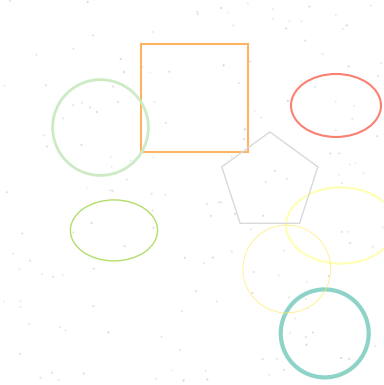[{"shape": "circle", "thickness": 3, "radius": 0.57, "center": [0.843, 0.134]}, {"shape": "oval", "thickness": 1.5, "radius": 0.71, "center": [0.885, 0.414]}, {"shape": "oval", "thickness": 1.5, "radius": 0.58, "center": [0.873, 0.726]}, {"shape": "square", "thickness": 1.5, "radius": 0.7, "center": [0.505, 0.745]}, {"shape": "oval", "thickness": 1, "radius": 0.57, "center": [0.296, 0.402]}, {"shape": "pentagon", "thickness": 1, "radius": 0.66, "center": [0.701, 0.526]}, {"shape": "circle", "thickness": 2, "radius": 0.62, "center": [0.261, 0.669]}, {"shape": "circle", "thickness": 0.5, "radius": 0.57, "center": [0.745, 0.301]}]